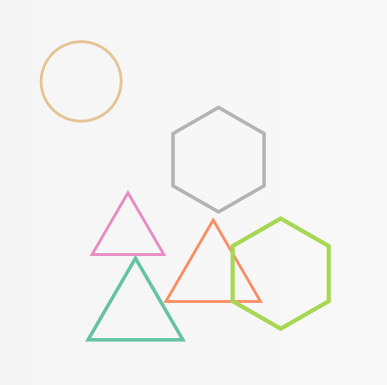[{"shape": "triangle", "thickness": 2.5, "radius": 0.71, "center": [0.35, 0.188]}, {"shape": "triangle", "thickness": 2, "radius": 0.71, "center": [0.55, 0.287]}, {"shape": "triangle", "thickness": 2, "radius": 0.53, "center": [0.33, 0.392]}, {"shape": "hexagon", "thickness": 3, "radius": 0.72, "center": [0.724, 0.289]}, {"shape": "circle", "thickness": 2, "radius": 0.52, "center": [0.209, 0.789]}, {"shape": "hexagon", "thickness": 2.5, "radius": 0.68, "center": [0.564, 0.585]}]